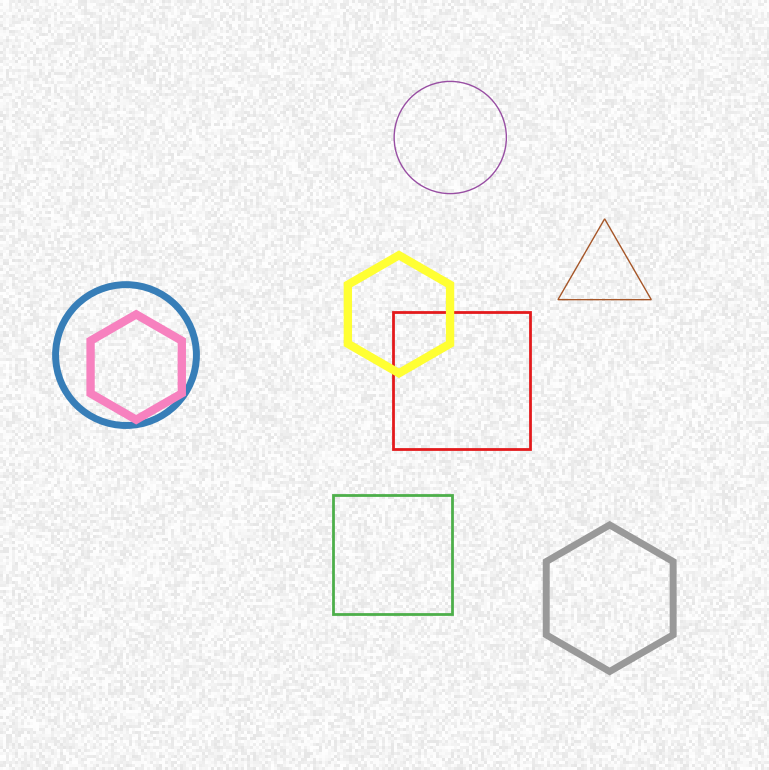[{"shape": "square", "thickness": 1, "radius": 0.45, "center": [0.599, 0.505]}, {"shape": "circle", "thickness": 2.5, "radius": 0.46, "center": [0.164, 0.539]}, {"shape": "square", "thickness": 1, "radius": 0.39, "center": [0.51, 0.28]}, {"shape": "circle", "thickness": 0.5, "radius": 0.36, "center": [0.585, 0.821]}, {"shape": "hexagon", "thickness": 3, "radius": 0.38, "center": [0.518, 0.592]}, {"shape": "triangle", "thickness": 0.5, "radius": 0.35, "center": [0.785, 0.646]}, {"shape": "hexagon", "thickness": 3, "radius": 0.34, "center": [0.177, 0.523]}, {"shape": "hexagon", "thickness": 2.5, "radius": 0.48, "center": [0.792, 0.223]}]